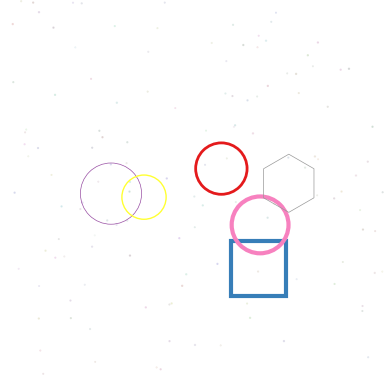[{"shape": "circle", "thickness": 2, "radius": 0.33, "center": [0.575, 0.562]}, {"shape": "square", "thickness": 3, "radius": 0.36, "center": [0.673, 0.303]}, {"shape": "circle", "thickness": 0.5, "radius": 0.4, "center": [0.288, 0.497]}, {"shape": "circle", "thickness": 1, "radius": 0.29, "center": [0.374, 0.488]}, {"shape": "circle", "thickness": 3, "radius": 0.37, "center": [0.676, 0.416]}, {"shape": "hexagon", "thickness": 0.5, "radius": 0.38, "center": [0.75, 0.524]}]